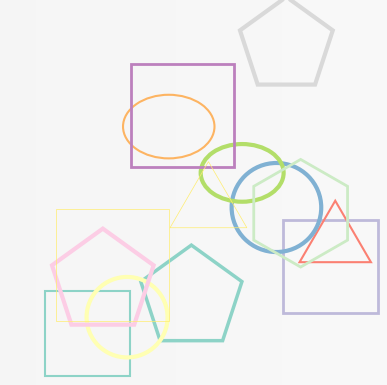[{"shape": "pentagon", "thickness": 2.5, "radius": 0.69, "center": [0.494, 0.226]}, {"shape": "square", "thickness": 1.5, "radius": 0.55, "center": [0.225, 0.134]}, {"shape": "circle", "thickness": 3, "radius": 0.52, "center": [0.328, 0.176]}, {"shape": "square", "thickness": 2, "radius": 0.61, "center": [0.853, 0.308]}, {"shape": "triangle", "thickness": 1.5, "radius": 0.53, "center": [0.865, 0.372]}, {"shape": "circle", "thickness": 3, "radius": 0.58, "center": [0.713, 0.461]}, {"shape": "oval", "thickness": 1.5, "radius": 0.59, "center": [0.435, 0.671]}, {"shape": "oval", "thickness": 3, "radius": 0.54, "center": [0.625, 0.551]}, {"shape": "pentagon", "thickness": 3, "radius": 0.69, "center": [0.265, 0.268]}, {"shape": "pentagon", "thickness": 3, "radius": 0.63, "center": [0.739, 0.882]}, {"shape": "square", "thickness": 2, "radius": 0.66, "center": [0.472, 0.7]}, {"shape": "hexagon", "thickness": 2, "radius": 0.7, "center": [0.776, 0.446]}, {"shape": "square", "thickness": 0.5, "radius": 0.73, "center": [0.291, 0.311]}, {"shape": "triangle", "thickness": 0.5, "radius": 0.57, "center": [0.538, 0.466]}]